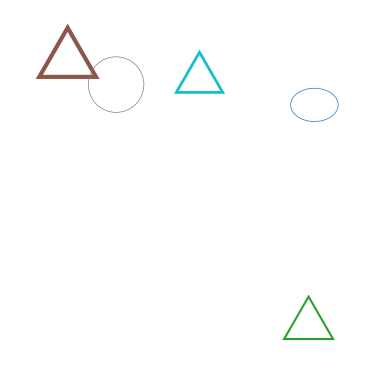[{"shape": "oval", "thickness": 0.5, "radius": 0.31, "center": [0.817, 0.728]}, {"shape": "triangle", "thickness": 1.5, "radius": 0.37, "center": [0.801, 0.156]}, {"shape": "triangle", "thickness": 3, "radius": 0.43, "center": [0.176, 0.843]}, {"shape": "circle", "thickness": 0.5, "radius": 0.36, "center": [0.302, 0.78]}, {"shape": "triangle", "thickness": 2, "radius": 0.35, "center": [0.518, 0.795]}]